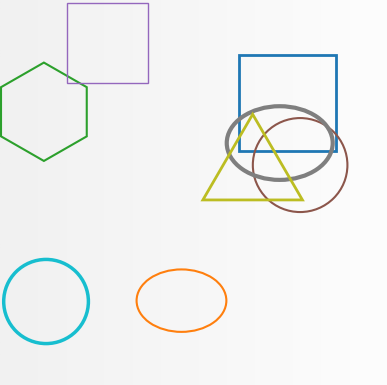[{"shape": "square", "thickness": 2, "radius": 0.62, "center": [0.742, 0.732]}, {"shape": "oval", "thickness": 1.5, "radius": 0.58, "center": [0.468, 0.219]}, {"shape": "hexagon", "thickness": 1.5, "radius": 0.64, "center": [0.113, 0.71]}, {"shape": "square", "thickness": 1, "radius": 0.52, "center": [0.278, 0.888]}, {"shape": "circle", "thickness": 1.5, "radius": 0.61, "center": [0.775, 0.571]}, {"shape": "oval", "thickness": 3, "radius": 0.68, "center": [0.722, 0.628]}, {"shape": "triangle", "thickness": 2, "radius": 0.74, "center": [0.652, 0.555]}, {"shape": "circle", "thickness": 2.5, "radius": 0.55, "center": [0.119, 0.217]}]